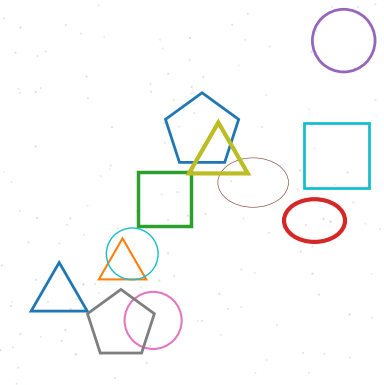[{"shape": "pentagon", "thickness": 2, "radius": 0.5, "center": [0.525, 0.659]}, {"shape": "triangle", "thickness": 2, "radius": 0.42, "center": [0.154, 0.234]}, {"shape": "triangle", "thickness": 1.5, "radius": 0.36, "center": [0.318, 0.31]}, {"shape": "square", "thickness": 2.5, "radius": 0.35, "center": [0.427, 0.484]}, {"shape": "oval", "thickness": 3, "radius": 0.4, "center": [0.817, 0.427]}, {"shape": "circle", "thickness": 2, "radius": 0.41, "center": [0.893, 0.894]}, {"shape": "oval", "thickness": 0.5, "radius": 0.46, "center": [0.658, 0.526]}, {"shape": "circle", "thickness": 1.5, "radius": 0.37, "center": [0.398, 0.168]}, {"shape": "pentagon", "thickness": 2, "radius": 0.46, "center": [0.314, 0.157]}, {"shape": "triangle", "thickness": 3, "radius": 0.44, "center": [0.567, 0.594]}, {"shape": "circle", "thickness": 1, "radius": 0.34, "center": [0.343, 0.341]}, {"shape": "square", "thickness": 2, "radius": 0.42, "center": [0.874, 0.596]}]